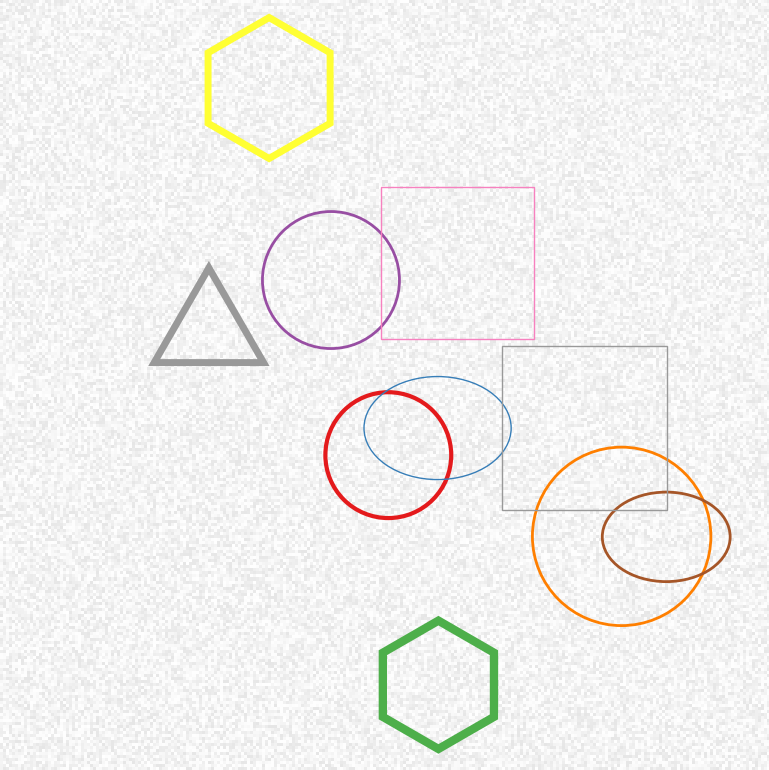[{"shape": "circle", "thickness": 1.5, "radius": 0.41, "center": [0.504, 0.409]}, {"shape": "oval", "thickness": 0.5, "radius": 0.48, "center": [0.568, 0.444]}, {"shape": "hexagon", "thickness": 3, "radius": 0.42, "center": [0.569, 0.111]}, {"shape": "circle", "thickness": 1, "radius": 0.44, "center": [0.43, 0.636]}, {"shape": "circle", "thickness": 1, "radius": 0.58, "center": [0.807, 0.303]}, {"shape": "hexagon", "thickness": 2.5, "radius": 0.46, "center": [0.349, 0.886]}, {"shape": "oval", "thickness": 1, "radius": 0.42, "center": [0.865, 0.303]}, {"shape": "square", "thickness": 0.5, "radius": 0.5, "center": [0.594, 0.658]}, {"shape": "triangle", "thickness": 2.5, "radius": 0.41, "center": [0.271, 0.57]}, {"shape": "square", "thickness": 0.5, "radius": 0.53, "center": [0.759, 0.445]}]